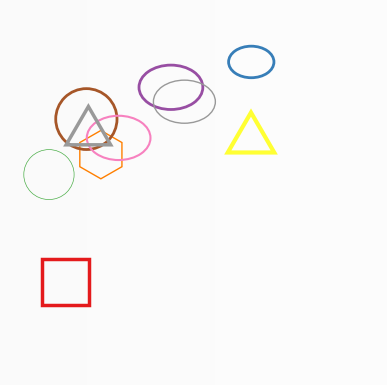[{"shape": "square", "thickness": 2.5, "radius": 0.3, "center": [0.169, 0.269]}, {"shape": "oval", "thickness": 2, "radius": 0.29, "center": [0.648, 0.839]}, {"shape": "circle", "thickness": 0.5, "radius": 0.32, "center": [0.126, 0.547]}, {"shape": "oval", "thickness": 2, "radius": 0.41, "center": [0.441, 0.773]}, {"shape": "hexagon", "thickness": 1, "radius": 0.31, "center": [0.26, 0.598]}, {"shape": "triangle", "thickness": 3, "radius": 0.35, "center": [0.648, 0.639]}, {"shape": "circle", "thickness": 2, "radius": 0.4, "center": [0.223, 0.691]}, {"shape": "oval", "thickness": 1.5, "radius": 0.41, "center": [0.306, 0.642]}, {"shape": "oval", "thickness": 1, "radius": 0.4, "center": [0.476, 0.736]}, {"shape": "triangle", "thickness": 2.5, "radius": 0.33, "center": [0.228, 0.657]}]